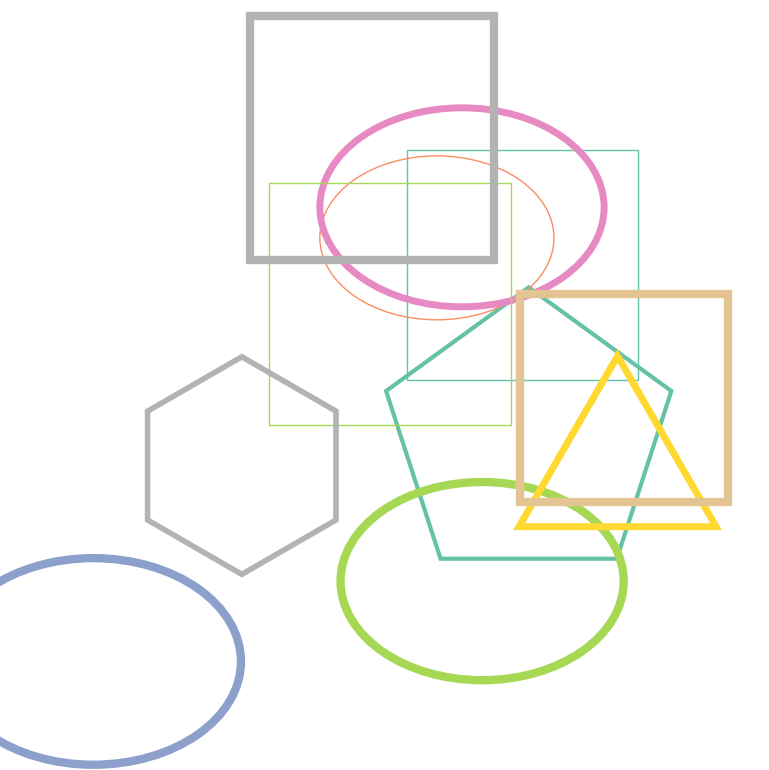[{"shape": "square", "thickness": 0.5, "radius": 0.75, "center": [0.678, 0.656]}, {"shape": "pentagon", "thickness": 1.5, "radius": 0.97, "center": [0.687, 0.432]}, {"shape": "oval", "thickness": 0.5, "radius": 0.76, "center": [0.567, 0.691]}, {"shape": "oval", "thickness": 3, "radius": 0.96, "center": [0.121, 0.141]}, {"shape": "oval", "thickness": 2.5, "radius": 0.92, "center": [0.6, 0.731]}, {"shape": "square", "thickness": 0.5, "radius": 0.79, "center": [0.507, 0.605]}, {"shape": "oval", "thickness": 3, "radius": 0.92, "center": [0.626, 0.245]}, {"shape": "triangle", "thickness": 2.5, "radius": 0.74, "center": [0.802, 0.39]}, {"shape": "square", "thickness": 3, "radius": 0.68, "center": [0.81, 0.483]}, {"shape": "square", "thickness": 3, "radius": 0.79, "center": [0.484, 0.821]}, {"shape": "hexagon", "thickness": 2, "radius": 0.71, "center": [0.314, 0.395]}]